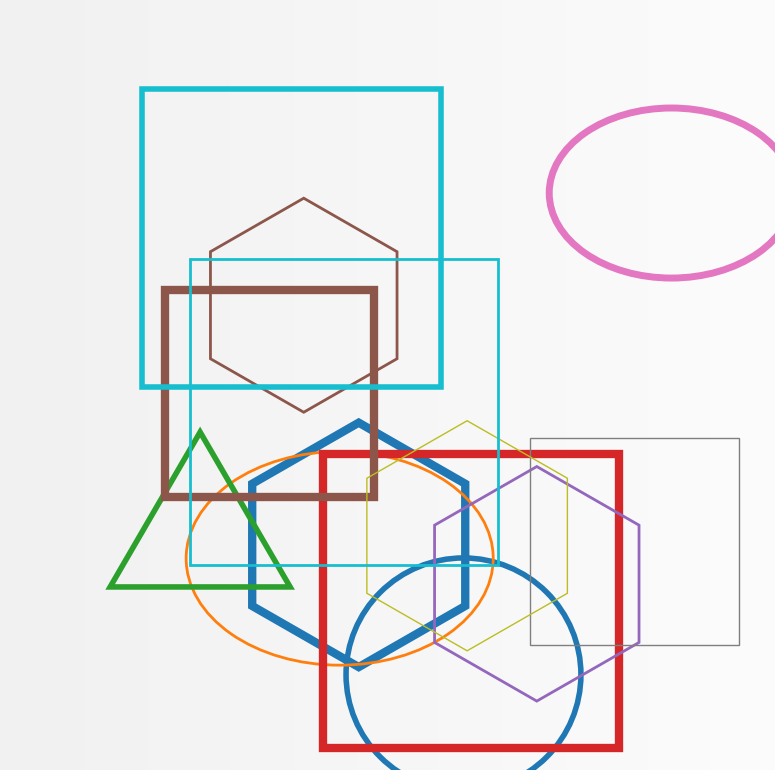[{"shape": "circle", "thickness": 2, "radius": 0.76, "center": [0.598, 0.124]}, {"shape": "hexagon", "thickness": 3, "radius": 0.79, "center": [0.463, 0.292]}, {"shape": "oval", "thickness": 1, "radius": 0.99, "center": [0.438, 0.275]}, {"shape": "triangle", "thickness": 2, "radius": 0.67, "center": [0.258, 0.305]}, {"shape": "square", "thickness": 3, "radius": 0.96, "center": [0.608, 0.22]}, {"shape": "hexagon", "thickness": 1, "radius": 0.76, "center": [0.693, 0.242]}, {"shape": "hexagon", "thickness": 1, "radius": 0.69, "center": [0.392, 0.604]}, {"shape": "square", "thickness": 3, "radius": 0.67, "center": [0.348, 0.489]}, {"shape": "oval", "thickness": 2.5, "radius": 0.79, "center": [0.866, 0.749]}, {"shape": "square", "thickness": 0.5, "radius": 0.67, "center": [0.819, 0.297]}, {"shape": "hexagon", "thickness": 0.5, "radius": 0.75, "center": [0.603, 0.304]}, {"shape": "square", "thickness": 2, "radius": 0.97, "center": [0.376, 0.691]}, {"shape": "square", "thickness": 1, "radius": 0.99, "center": [0.444, 0.465]}]